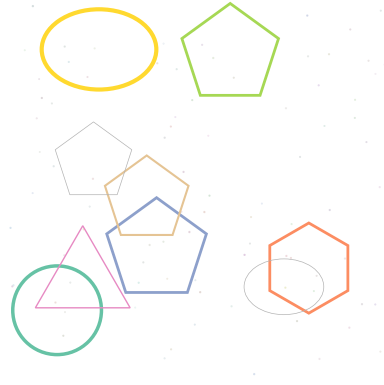[{"shape": "circle", "thickness": 2.5, "radius": 0.58, "center": [0.148, 0.194]}, {"shape": "hexagon", "thickness": 2, "radius": 0.59, "center": [0.802, 0.304]}, {"shape": "pentagon", "thickness": 2, "radius": 0.68, "center": [0.407, 0.35]}, {"shape": "triangle", "thickness": 1, "radius": 0.71, "center": [0.215, 0.272]}, {"shape": "pentagon", "thickness": 2, "radius": 0.66, "center": [0.598, 0.859]}, {"shape": "oval", "thickness": 3, "radius": 0.74, "center": [0.257, 0.872]}, {"shape": "pentagon", "thickness": 1.5, "radius": 0.57, "center": [0.381, 0.482]}, {"shape": "oval", "thickness": 0.5, "radius": 0.52, "center": [0.737, 0.255]}, {"shape": "pentagon", "thickness": 0.5, "radius": 0.52, "center": [0.243, 0.579]}]